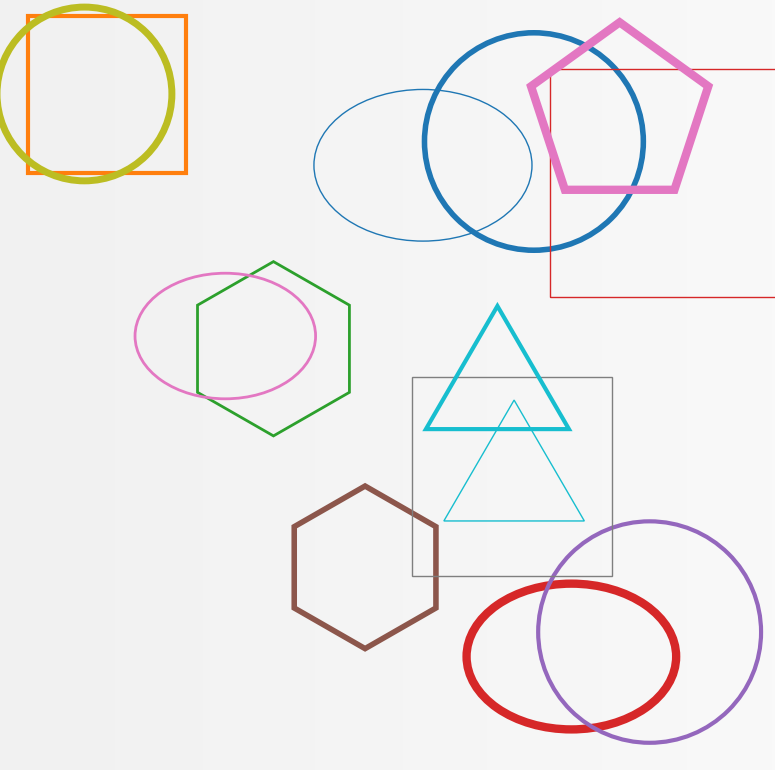[{"shape": "oval", "thickness": 0.5, "radius": 0.7, "center": [0.546, 0.785]}, {"shape": "circle", "thickness": 2, "radius": 0.71, "center": [0.689, 0.816]}, {"shape": "square", "thickness": 1.5, "radius": 0.51, "center": [0.138, 0.877]}, {"shape": "hexagon", "thickness": 1, "radius": 0.57, "center": [0.353, 0.547]}, {"shape": "oval", "thickness": 3, "radius": 0.68, "center": [0.737, 0.147]}, {"shape": "square", "thickness": 0.5, "radius": 0.74, "center": [0.858, 0.762]}, {"shape": "circle", "thickness": 1.5, "radius": 0.72, "center": [0.838, 0.179]}, {"shape": "hexagon", "thickness": 2, "radius": 0.53, "center": [0.471, 0.263]}, {"shape": "pentagon", "thickness": 3, "radius": 0.6, "center": [0.8, 0.851]}, {"shape": "oval", "thickness": 1, "radius": 0.58, "center": [0.291, 0.564]}, {"shape": "square", "thickness": 0.5, "radius": 0.65, "center": [0.661, 0.381]}, {"shape": "circle", "thickness": 2.5, "radius": 0.56, "center": [0.109, 0.878]}, {"shape": "triangle", "thickness": 0.5, "radius": 0.52, "center": [0.663, 0.376]}, {"shape": "triangle", "thickness": 1.5, "radius": 0.53, "center": [0.642, 0.496]}]